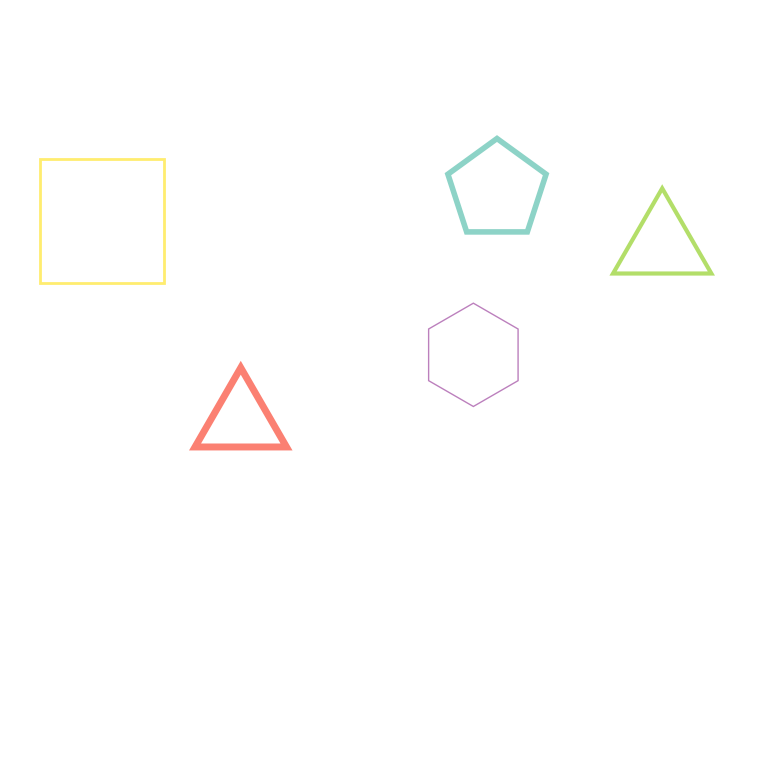[{"shape": "pentagon", "thickness": 2, "radius": 0.34, "center": [0.645, 0.753]}, {"shape": "triangle", "thickness": 2.5, "radius": 0.34, "center": [0.313, 0.454]}, {"shape": "triangle", "thickness": 1.5, "radius": 0.37, "center": [0.86, 0.682]}, {"shape": "hexagon", "thickness": 0.5, "radius": 0.34, "center": [0.615, 0.539]}, {"shape": "square", "thickness": 1, "radius": 0.4, "center": [0.133, 0.713]}]